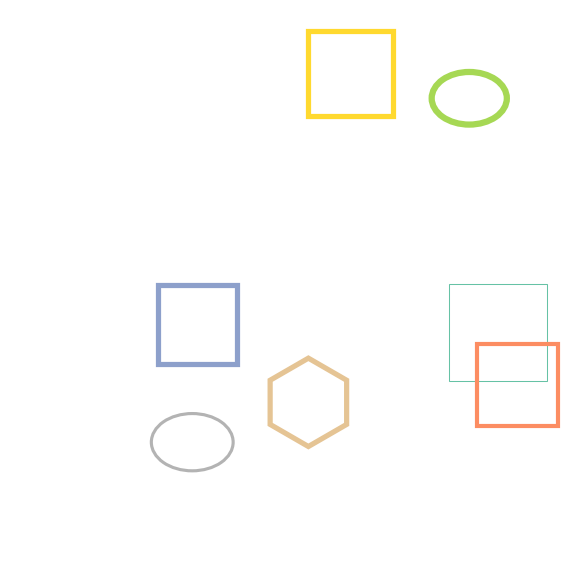[{"shape": "square", "thickness": 0.5, "radius": 0.42, "center": [0.863, 0.424]}, {"shape": "square", "thickness": 2, "radius": 0.35, "center": [0.896, 0.332]}, {"shape": "square", "thickness": 2.5, "radius": 0.34, "center": [0.342, 0.437]}, {"shape": "oval", "thickness": 3, "radius": 0.33, "center": [0.813, 0.829]}, {"shape": "square", "thickness": 2.5, "radius": 0.37, "center": [0.606, 0.872]}, {"shape": "hexagon", "thickness": 2.5, "radius": 0.38, "center": [0.534, 0.302]}, {"shape": "oval", "thickness": 1.5, "radius": 0.35, "center": [0.333, 0.233]}]